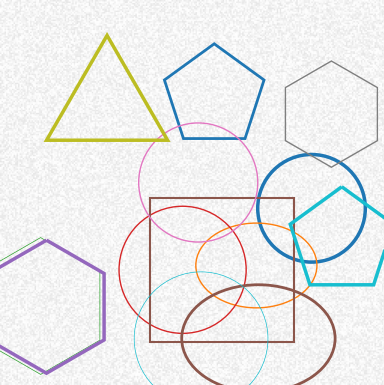[{"shape": "circle", "thickness": 2.5, "radius": 0.7, "center": [0.809, 0.459]}, {"shape": "pentagon", "thickness": 2, "radius": 0.68, "center": [0.556, 0.75]}, {"shape": "oval", "thickness": 1, "radius": 0.79, "center": [0.666, 0.31]}, {"shape": "hexagon", "thickness": 0.5, "radius": 0.89, "center": [0.106, 0.205]}, {"shape": "circle", "thickness": 1, "radius": 0.83, "center": [0.474, 0.299]}, {"shape": "hexagon", "thickness": 2.5, "radius": 0.86, "center": [0.121, 0.203]}, {"shape": "oval", "thickness": 2, "radius": 1.0, "center": [0.671, 0.121]}, {"shape": "square", "thickness": 1.5, "radius": 0.93, "center": [0.577, 0.3]}, {"shape": "circle", "thickness": 1, "radius": 0.77, "center": [0.515, 0.526]}, {"shape": "hexagon", "thickness": 1, "radius": 0.69, "center": [0.861, 0.704]}, {"shape": "triangle", "thickness": 2.5, "radius": 0.91, "center": [0.278, 0.727]}, {"shape": "pentagon", "thickness": 2.5, "radius": 0.7, "center": [0.888, 0.374]}, {"shape": "circle", "thickness": 0.5, "radius": 0.87, "center": [0.522, 0.12]}]